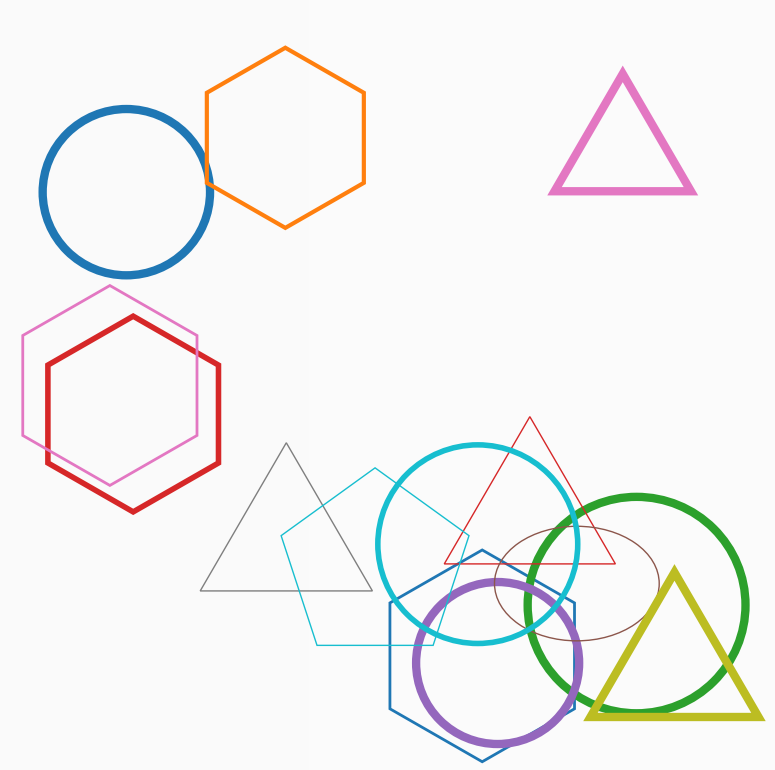[{"shape": "hexagon", "thickness": 1, "radius": 0.69, "center": [0.622, 0.148]}, {"shape": "circle", "thickness": 3, "radius": 0.54, "center": [0.163, 0.75]}, {"shape": "hexagon", "thickness": 1.5, "radius": 0.58, "center": [0.368, 0.821]}, {"shape": "circle", "thickness": 3, "radius": 0.7, "center": [0.821, 0.214]}, {"shape": "triangle", "thickness": 0.5, "radius": 0.64, "center": [0.684, 0.331]}, {"shape": "hexagon", "thickness": 2, "radius": 0.64, "center": [0.172, 0.462]}, {"shape": "circle", "thickness": 3, "radius": 0.53, "center": [0.642, 0.139]}, {"shape": "oval", "thickness": 0.5, "radius": 0.53, "center": [0.744, 0.242]}, {"shape": "triangle", "thickness": 3, "radius": 0.51, "center": [0.804, 0.802]}, {"shape": "hexagon", "thickness": 1, "radius": 0.65, "center": [0.142, 0.499]}, {"shape": "triangle", "thickness": 0.5, "radius": 0.64, "center": [0.369, 0.297]}, {"shape": "triangle", "thickness": 3, "radius": 0.63, "center": [0.87, 0.131]}, {"shape": "circle", "thickness": 2, "radius": 0.64, "center": [0.616, 0.293]}, {"shape": "pentagon", "thickness": 0.5, "radius": 0.64, "center": [0.484, 0.265]}]